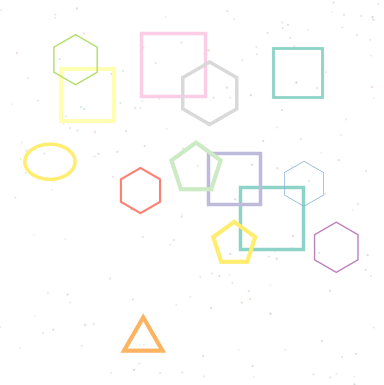[{"shape": "square", "thickness": 2.5, "radius": 0.4, "center": [0.705, 0.435]}, {"shape": "square", "thickness": 2, "radius": 0.32, "center": [0.773, 0.811]}, {"shape": "square", "thickness": 3, "radius": 0.34, "center": [0.227, 0.753]}, {"shape": "square", "thickness": 2.5, "radius": 0.33, "center": [0.607, 0.537]}, {"shape": "hexagon", "thickness": 1.5, "radius": 0.29, "center": [0.365, 0.505]}, {"shape": "hexagon", "thickness": 0.5, "radius": 0.29, "center": [0.79, 0.523]}, {"shape": "triangle", "thickness": 3, "radius": 0.29, "center": [0.372, 0.118]}, {"shape": "hexagon", "thickness": 1, "radius": 0.32, "center": [0.196, 0.845]}, {"shape": "square", "thickness": 2.5, "radius": 0.41, "center": [0.449, 0.833]}, {"shape": "hexagon", "thickness": 2.5, "radius": 0.41, "center": [0.545, 0.758]}, {"shape": "hexagon", "thickness": 1, "radius": 0.33, "center": [0.873, 0.358]}, {"shape": "pentagon", "thickness": 3, "radius": 0.34, "center": [0.509, 0.563]}, {"shape": "oval", "thickness": 2.5, "radius": 0.33, "center": [0.13, 0.58]}, {"shape": "pentagon", "thickness": 3, "radius": 0.29, "center": [0.608, 0.366]}]